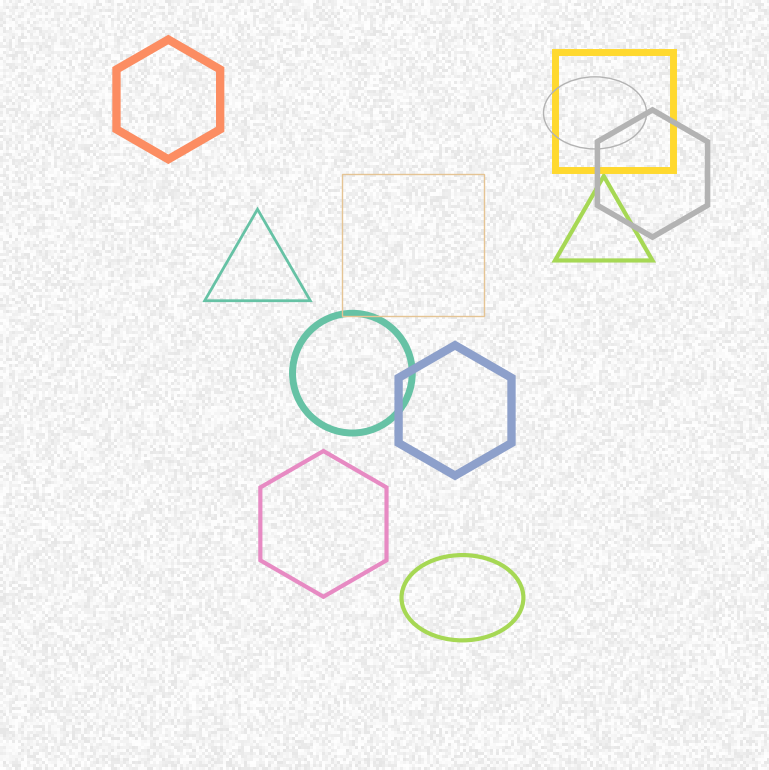[{"shape": "triangle", "thickness": 1, "radius": 0.4, "center": [0.334, 0.649]}, {"shape": "circle", "thickness": 2.5, "radius": 0.39, "center": [0.458, 0.515]}, {"shape": "hexagon", "thickness": 3, "radius": 0.39, "center": [0.219, 0.871]}, {"shape": "hexagon", "thickness": 3, "radius": 0.42, "center": [0.591, 0.467]}, {"shape": "hexagon", "thickness": 1.5, "radius": 0.47, "center": [0.42, 0.32]}, {"shape": "oval", "thickness": 1.5, "radius": 0.4, "center": [0.601, 0.224]}, {"shape": "triangle", "thickness": 1.5, "radius": 0.37, "center": [0.784, 0.698]}, {"shape": "square", "thickness": 2.5, "radius": 0.38, "center": [0.797, 0.856]}, {"shape": "square", "thickness": 0.5, "radius": 0.46, "center": [0.537, 0.682]}, {"shape": "oval", "thickness": 0.5, "radius": 0.33, "center": [0.773, 0.853]}, {"shape": "hexagon", "thickness": 2, "radius": 0.41, "center": [0.847, 0.775]}]